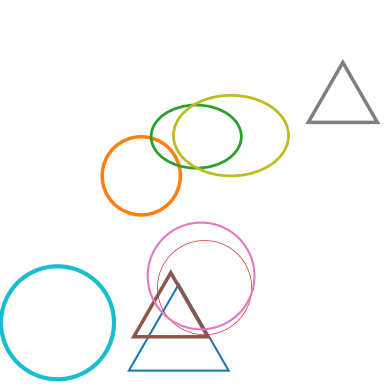[{"shape": "triangle", "thickness": 1.5, "radius": 0.75, "center": [0.464, 0.112]}, {"shape": "circle", "thickness": 2.5, "radius": 0.51, "center": [0.367, 0.543]}, {"shape": "oval", "thickness": 2, "radius": 0.59, "center": [0.51, 0.645]}, {"shape": "circle", "thickness": 0.5, "radius": 0.61, "center": [0.531, 0.253]}, {"shape": "triangle", "thickness": 2.5, "radius": 0.55, "center": [0.444, 0.181]}, {"shape": "circle", "thickness": 1.5, "radius": 0.69, "center": [0.522, 0.283]}, {"shape": "triangle", "thickness": 2.5, "radius": 0.52, "center": [0.89, 0.734]}, {"shape": "oval", "thickness": 2, "radius": 0.75, "center": [0.6, 0.648]}, {"shape": "circle", "thickness": 3, "radius": 0.73, "center": [0.149, 0.162]}]